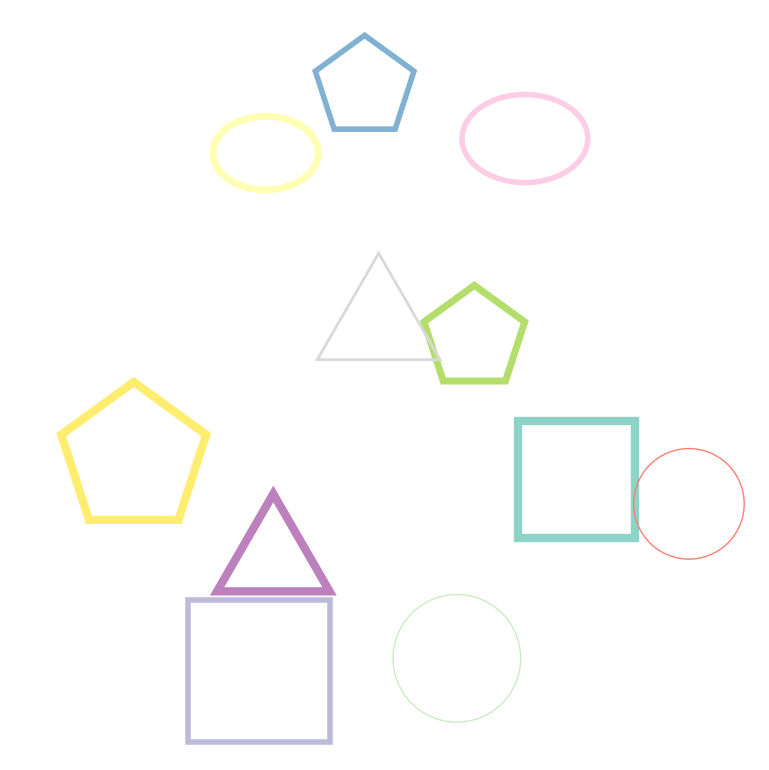[{"shape": "square", "thickness": 3, "radius": 0.38, "center": [0.749, 0.378]}, {"shape": "oval", "thickness": 2.5, "radius": 0.34, "center": [0.345, 0.801]}, {"shape": "square", "thickness": 2, "radius": 0.46, "center": [0.336, 0.128]}, {"shape": "circle", "thickness": 0.5, "radius": 0.36, "center": [0.895, 0.346]}, {"shape": "pentagon", "thickness": 2, "radius": 0.34, "center": [0.474, 0.887]}, {"shape": "pentagon", "thickness": 2.5, "radius": 0.34, "center": [0.616, 0.561]}, {"shape": "oval", "thickness": 2, "radius": 0.41, "center": [0.682, 0.82]}, {"shape": "triangle", "thickness": 1, "radius": 0.46, "center": [0.492, 0.579]}, {"shape": "triangle", "thickness": 3, "radius": 0.42, "center": [0.355, 0.274]}, {"shape": "circle", "thickness": 0.5, "radius": 0.41, "center": [0.593, 0.145]}, {"shape": "pentagon", "thickness": 3, "radius": 0.49, "center": [0.174, 0.405]}]